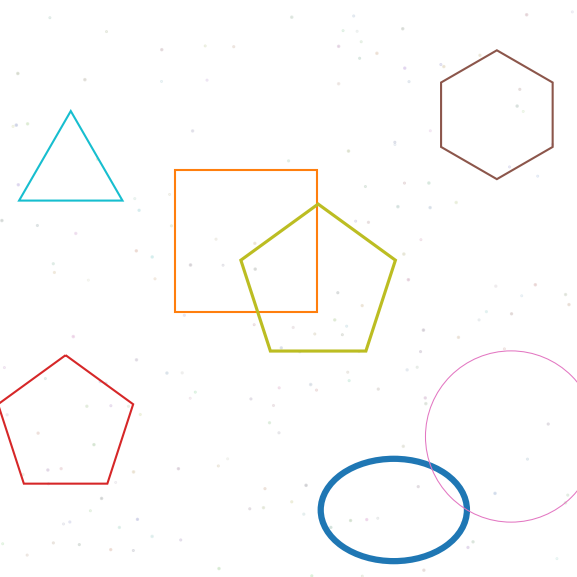[{"shape": "oval", "thickness": 3, "radius": 0.63, "center": [0.682, 0.116]}, {"shape": "square", "thickness": 1, "radius": 0.61, "center": [0.426, 0.581]}, {"shape": "pentagon", "thickness": 1, "radius": 0.61, "center": [0.114, 0.261]}, {"shape": "hexagon", "thickness": 1, "radius": 0.56, "center": [0.86, 0.8]}, {"shape": "circle", "thickness": 0.5, "radius": 0.74, "center": [0.885, 0.243]}, {"shape": "pentagon", "thickness": 1.5, "radius": 0.7, "center": [0.551, 0.505]}, {"shape": "triangle", "thickness": 1, "radius": 0.52, "center": [0.123, 0.703]}]